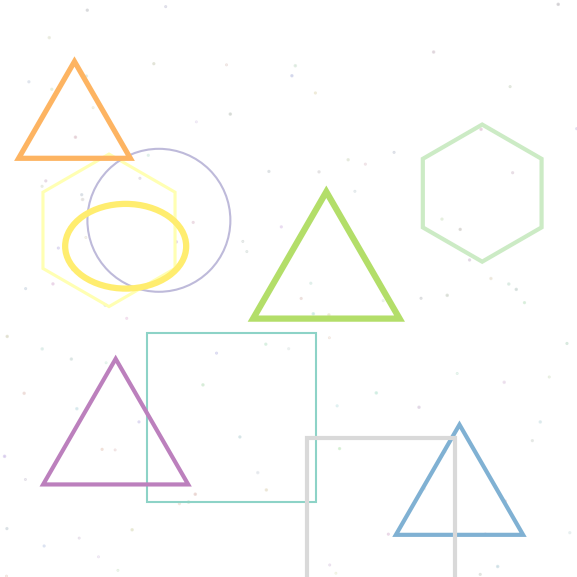[{"shape": "square", "thickness": 1, "radius": 0.73, "center": [0.401, 0.276]}, {"shape": "hexagon", "thickness": 1.5, "radius": 0.66, "center": [0.189, 0.6]}, {"shape": "circle", "thickness": 1, "radius": 0.62, "center": [0.275, 0.618]}, {"shape": "triangle", "thickness": 2, "radius": 0.64, "center": [0.796, 0.137]}, {"shape": "triangle", "thickness": 2.5, "radius": 0.56, "center": [0.129, 0.781]}, {"shape": "triangle", "thickness": 3, "radius": 0.73, "center": [0.565, 0.521]}, {"shape": "square", "thickness": 2, "radius": 0.64, "center": [0.659, 0.113]}, {"shape": "triangle", "thickness": 2, "radius": 0.73, "center": [0.2, 0.233]}, {"shape": "hexagon", "thickness": 2, "radius": 0.59, "center": [0.835, 0.665]}, {"shape": "oval", "thickness": 3, "radius": 0.52, "center": [0.218, 0.573]}]